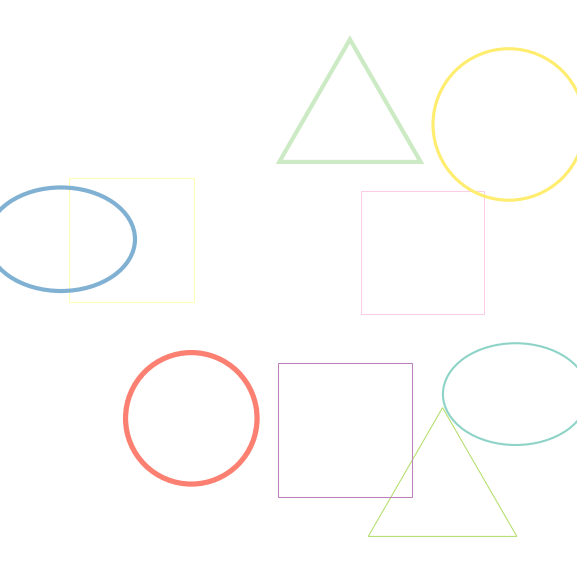[{"shape": "oval", "thickness": 1, "radius": 0.63, "center": [0.893, 0.317]}, {"shape": "square", "thickness": 0.5, "radius": 0.54, "center": [0.228, 0.584]}, {"shape": "circle", "thickness": 2.5, "radius": 0.57, "center": [0.331, 0.275]}, {"shape": "oval", "thickness": 2, "radius": 0.64, "center": [0.106, 0.585]}, {"shape": "triangle", "thickness": 0.5, "radius": 0.74, "center": [0.766, 0.145]}, {"shape": "square", "thickness": 0.5, "radius": 0.53, "center": [0.731, 0.562]}, {"shape": "square", "thickness": 0.5, "radius": 0.58, "center": [0.598, 0.254]}, {"shape": "triangle", "thickness": 2, "radius": 0.71, "center": [0.606, 0.789]}, {"shape": "circle", "thickness": 1.5, "radius": 0.66, "center": [0.881, 0.784]}]